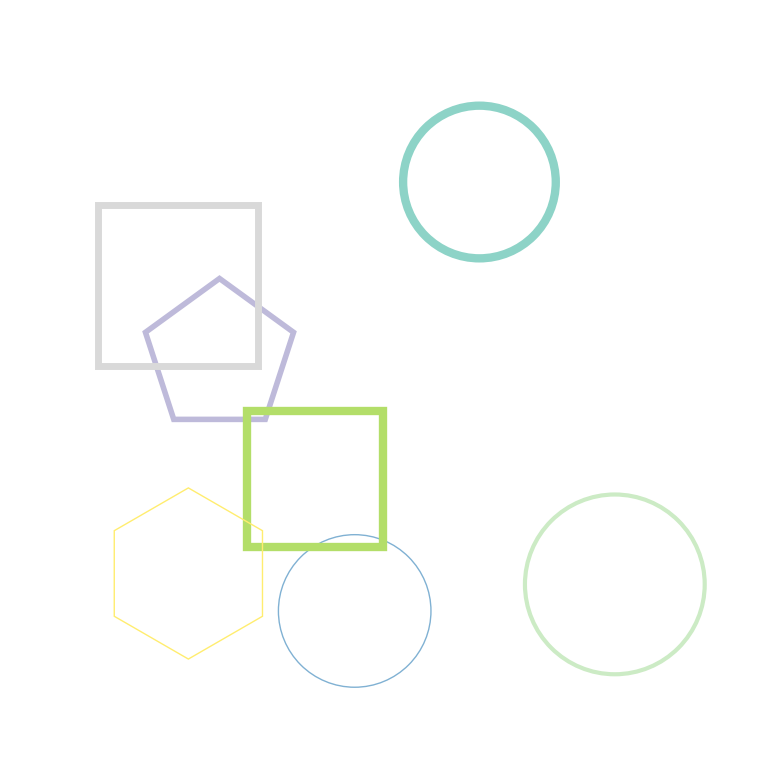[{"shape": "circle", "thickness": 3, "radius": 0.5, "center": [0.623, 0.764]}, {"shape": "pentagon", "thickness": 2, "radius": 0.51, "center": [0.285, 0.537]}, {"shape": "circle", "thickness": 0.5, "radius": 0.5, "center": [0.461, 0.207]}, {"shape": "square", "thickness": 3, "radius": 0.44, "center": [0.409, 0.377]}, {"shape": "square", "thickness": 2.5, "radius": 0.52, "center": [0.231, 0.63]}, {"shape": "circle", "thickness": 1.5, "radius": 0.58, "center": [0.798, 0.241]}, {"shape": "hexagon", "thickness": 0.5, "radius": 0.56, "center": [0.245, 0.255]}]